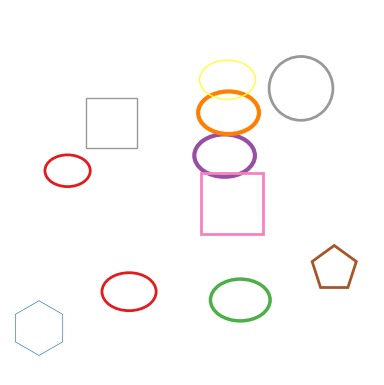[{"shape": "oval", "thickness": 2, "radius": 0.35, "center": [0.335, 0.242]}, {"shape": "oval", "thickness": 2, "radius": 0.29, "center": [0.176, 0.557]}, {"shape": "hexagon", "thickness": 0.5, "radius": 0.36, "center": [0.101, 0.148]}, {"shape": "oval", "thickness": 2.5, "radius": 0.39, "center": [0.624, 0.221]}, {"shape": "oval", "thickness": 3, "radius": 0.39, "center": [0.583, 0.596]}, {"shape": "oval", "thickness": 3, "radius": 0.39, "center": [0.594, 0.707]}, {"shape": "oval", "thickness": 1, "radius": 0.36, "center": [0.591, 0.793]}, {"shape": "pentagon", "thickness": 2, "radius": 0.3, "center": [0.868, 0.302]}, {"shape": "square", "thickness": 2, "radius": 0.4, "center": [0.603, 0.471]}, {"shape": "square", "thickness": 1, "radius": 0.33, "center": [0.29, 0.68]}, {"shape": "circle", "thickness": 2, "radius": 0.41, "center": [0.782, 0.77]}]